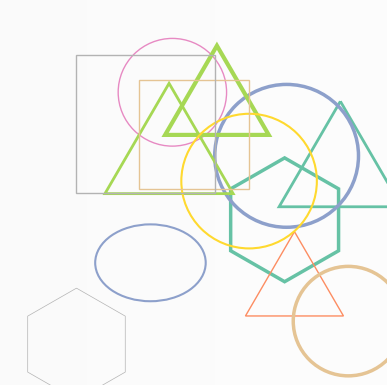[{"shape": "triangle", "thickness": 2, "radius": 0.91, "center": [0.878, 0.554]}, {"shape": "hexagon", "thickness": 2.5, "radius": 0.8, "center": [0.734, 0.429]}, {"shape": "triangle", "thickness": 1, "radius": 0.73, "center": [0.76, 0.252]}, {"shape": "circle", "thickness": 2.5, "radius": 0.93, "center": [0.74, 0.595]}, {"shape": "oval", "thickness": 1.5, "radius": 0.71, "center": [0.388, 0.317]}, {"shape": "circle", "thickness": 1, "radius": 0.7, "center": [0.445, 0.76]}, {"shape": "triangle", "thickness": 2, "radius": 0.96, "center": [0.436, 0.593]}, {"shape": "triangle", "thickness": 3, "radius": 0.77, "center": [0.56, 0.727]}, {"shape": "circle", "thickness": 1.5, "radius": 0.87, "center": [0.643, 0.53]}, {"shape": "circle", "thickness": 2.5, "radius": 0.71, "center": [0.899, 0.166]}, {"shape": "square", "thickness": 1, "radius": 0.71, "center": [0.5, 0.65]}, {"shape": "square", "thickness": 1, "radius": 0.9, "center": [0.374, 0.677]}, {"shape": "hexagon", "thickness": 0.5, "radius": 0.73, "center": [0.197, 0.106]}]